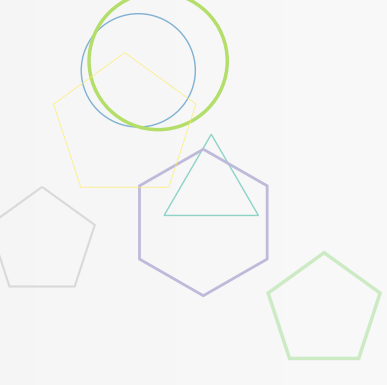[{"shape": "triangle", "thickness": 1, "radius": 0.7, "center": [0.545, 0.511]}, {"shape": "hexagon", "thickness": 2, "radius": 0.95, "center": [0.525, 0.422]}, {"shape": "circle", "thickness": 1, "radius": 0.74, "center": [0.357, 0.817]}, {"shape": "circle", "thickness": 2.5, "radius": 0.89, "center": [0.408, 0.842]}, {"shape": "pentagon", "thickness": 1.5, "radius": 0.72, "center": [0.109, 0.372]}, {"shape": "pentagon", "thickness": 2.5, "radius": 0.76, "center": [0.836, 0.192]}, {"shape": "pentagon", "thickness": 0.5, "radius": 0.97, "center": [0.322, 0.67]}]